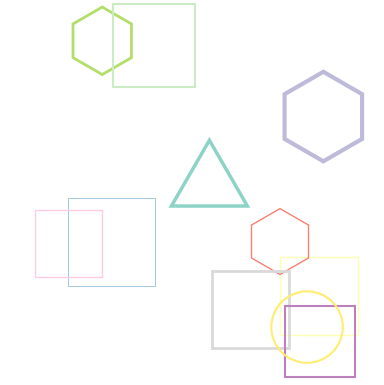[{"shape": "triangle", "thickness": 2.5, "radius": 0.57, "center": [0.544, 0.522]}, {"shape": "square", "thickness": 1, "radius": 0.5, "center": [0.828, 0.231]}, {"shape": "hexagon", "thickness": 3, "radius": 0.58, "center": [0.84, 0.697]}, {"shape": "hexagon", "thickness": 1, "radius": 0.43, "center": [0.727, 0.373]}, {"shape": "square", "thickness": 0.5, "radius": 0.57, "center": [0.289, 0.371]}, {"shape": "hexagon", "thickness": 2, "radius": 0.44, "center": [0.266, 0.894]}, {"shape": "square", "thickness": 1, "radius": 0.43, "center": [0.177, 0.368]}, {"shape": "square", "thickness": 2, "radius": 0.5, "center": [0.65, 0.196]}, {"shape": "square", "thickness": 1.5, "radius": 0.46, "center": [0.831, 0.113]}, {"shape": "square", "thickness": 1.5, "radius": 0.54, "center": [0.401, 0.882]}, {"shape": "circle", "thickness": 1.5, "radius": 0.46, "center": [0.798, 0.15]}]